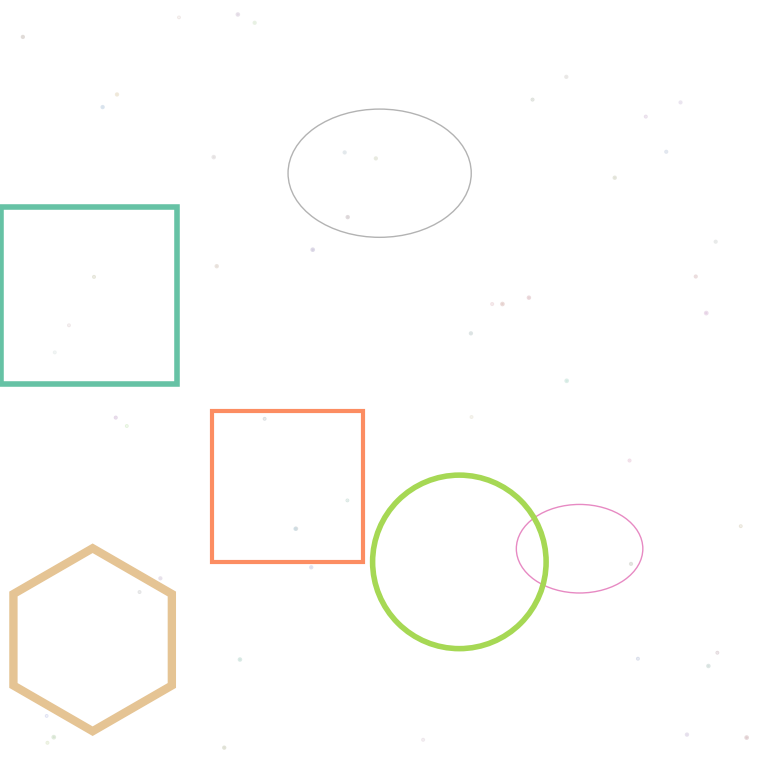[{"shape": "square", "thickness": 2, "radius": 0.57, "center": [0.116, 0.616]}, {"shape": "square", "thickness": 1.5, "radius": 0.49, "center": [0.374, 0.368]}, {"shape": "oval", "thickness": 0.5, "radius": 0.41, "center": [0.753, 0.287]}, {"shape": "circle", "thickness": 2, "radius": 0.56, "center": [0.597, 0.27]}, {"shape": "hexagon", "thickness": 3, "radius": 0.59, "center": [0.12, 0.169]}, {"shape": "oval", "thickness": 0.5, "radius": 0.59, "center": [0.493, 0.775]}]